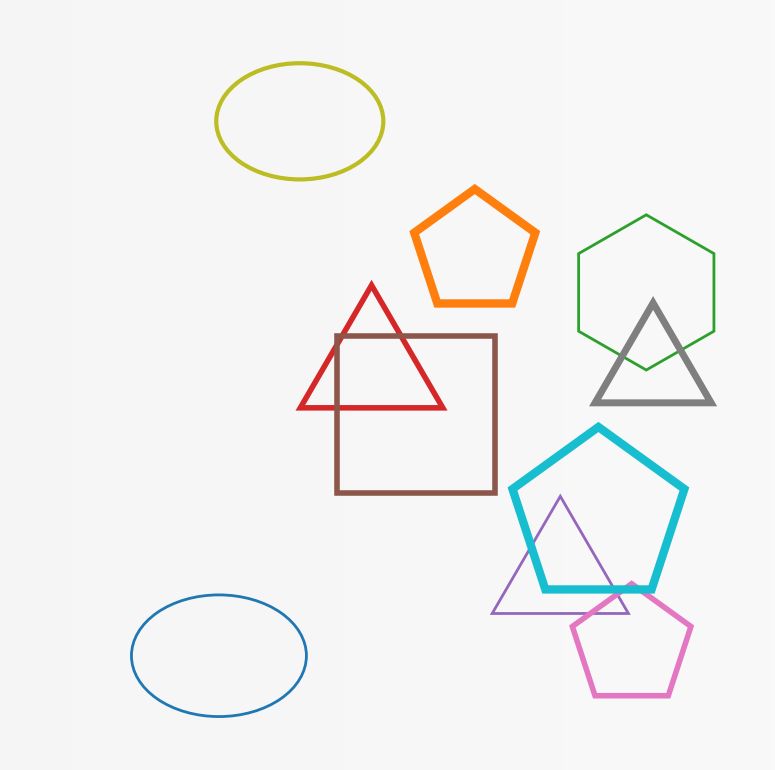[{"shape": "oval", "thickness": 1, "radius": 0.56, "center": [0.282, 0.148]}, {"shape": "pentagon", "thickness": 3, "radius": 0.41, "center": [0.613, 0.672]}, {"shape": "hexagon", "thickness": 1, "radius": 0.5, "center": [0.834, 0.62]}, {"shape": "triangle", "thickness": 2, "radius": 0.53, "center": [0.479, 0.523]}, {"shape": "triangle", "thickness": 1, "radius": 0.51, "center": [0.723, 0.254]}, {"shape": "square", "thickness": 2, "radius": 0.51, "center": [0.537, 0.461]}, {"shape": "pentagon", "thickness": 2, "radius": 0.4, "center": [0.815, 0.162]}, {"shape": "triangle", "thickness": 2.5, "radius": 0.43, "center": [0.843, 0.52]}, {"shape": "oval", "thickness": 1.5, "radius": 0.54, "center": [0.387, 0.842]}, {"shape": "pentagon", "thickness": 3, "radius": 0.58, "center": [0.772, 0.329]}]